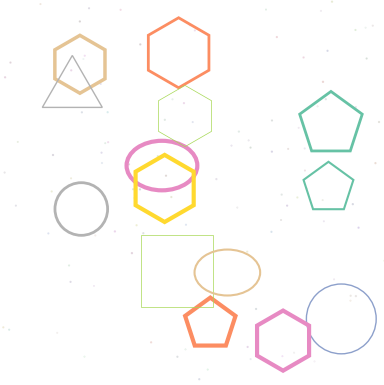[{"shape": "pentagon", "thickness": 1.5, "radius": 0.34, "center": [0.853, 0.512]}, {"shape": "pentagon", "thickness": 2, "radius": 0.43, "center": [0.86, 0.677]}, {"shape": "hexagon", "thickness": 2, "radius": 0.45, "center": [0.464, 0.863]}, {"shape": "pentagon", "thickness": 3, "radius": 0.34, "center": [0.546, 0.158]}, {"shape": "circle", "thickness": 1, "radius": 0.45, "center": [0.886, 0.172]}, {"shape": "oval", "thickness": 3, "radius": 0.46, "center": [0.421, 0.57]}, {"shape": "hexagon", "thickness": 3, "radius": 0.39, "center": [0.735, 0.115]}, {"shape": "hexagon", "thickness": 0.5, "radius": 0.4, "center": [0.481, 0.699]}, {"shape": "square", "thickness": 0.5, "radius": 0.47, "center": [0.46, 0.296]}, {"shape": "hexagon", "thickness": 3, "radius": 0.44, "center": [0.428, 0.511]}, {"shape": "oval", "thickness": 1.5, "radius": 0.43, "center": [0.591, 0.292]}, {"shape": "hexagon", "thickness": 2.5, "radius": 0.38, "center": [0.208, 0.833]}, {"shape": "triangle", "thickness": 1, "radius": 0.45, "center": [0.188, 0.766]}, {"shape": "circle", "thickness": 2, "radius": 0.34, "center": [0.211, 0.457]}]